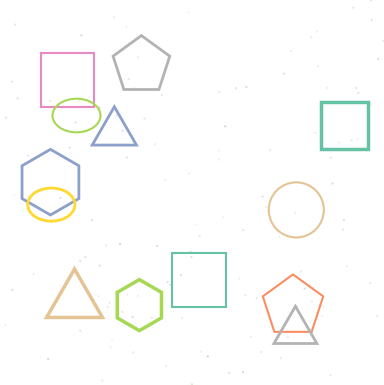[{"shape": "square", "thickness": 2.5, "radius": 0.3, "center": [0.896, 0.674]}, {"shape": "square", "thickness": 1.5, "radius": 0.35, "center": [0.516, 0.273]}, {"shape": "pentagon", "thickness": 1.5, "radius": 0.41, "center": [0.761, 0.205]}, {"shape": "hexagon", "thickness": 2, "radius": 0.43, "center": [0.131, 0.527]}, {"shape": "triangle", "thickness": 2, "radius": 0.33, "center": [0.297, 0.656]}, {"shape": "square", "thickness": 1.5, "radius": 0.35, "center": [0.175, 0.793]}, {"shape": "oval", "thickness": 1.5, "radius": 0.31, "center": [0.199, 0.7]}, {"shape": "hexagon", "thickness": 2.5, "radius": 0.33, "center": [0.362, 0.207]}, {"shape": "oval", "thickness": 2, "radius": 0.31, "center": [0.133, 0.469]}, {"shape": "circle", "thickness": 1.5, "radius": 0.36, "center": [0.77, 0.455]}, {"shape": "triangle", "thickness": 2.5, "radius": 0.42, "center": [0.194, 0.217]}, {"shape": "pentagon", "thickness": 2, "radius": 0.39, "center": [0.367, 0.83]}, {"shape": "triangle", "thickness": 2, "radius": 0.32, "center": [0.767, 0.14]}]